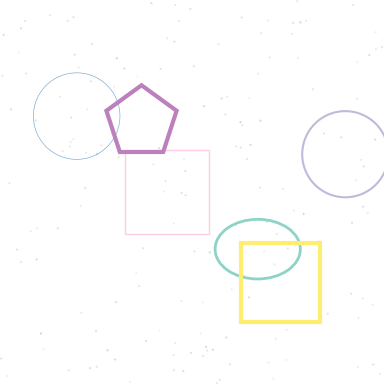[{"shape": "oval", "thickness": 2, "radius": 0.55, "center": [0.669, 0.353]}, {"shape": "circle", "thickness": 1.5, "radius": 0.56, "center": [0.897, 0.599]}, {"shape": "circle", "thickness": 0.5, "radius": 0.56, "center": [0.199, 0.698]}, {"shape": "square", "thickness": 1, "radius": 0.55, "center": [0.433, 0.501]}, {"shape": "pentagon", "thickness": 3, "radius": 0.48, "center": [0.368, 0.683]}, {"shape": "square", "thickness": 3, "radius": 0.51, "center": [0.729, 0.266]}]